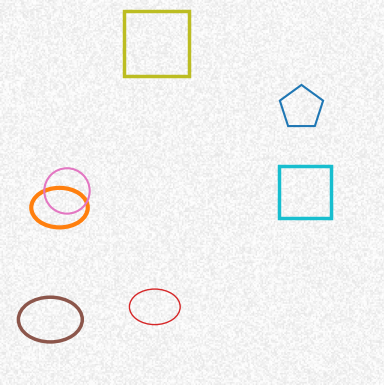[{"shape": "pentagon", "thickness": 1.5, "radius": 0.3, "center": [0.783, 0.72]}, {"shape": "oval", "thickness": 3, "radius": 0.37, "center": [0.155, 0.461]}, {"shape": "oval", "thickness": 1, "radius": 0.33, "center": [0.402, 0.203]}, {"shape": "oval", "thickness": 2.5, "radius": 0.41, "center": [0.131, 0.17]}, {"shape": "circle", "thickness": 1.5, "radius": 0.29, "center": [0.174, 0.504]}, {"shape": "square", "thickness": 2.5, "radius": 0.42, "center": [0.405, 0.888]}, {"shape": "square", "thickness": 2.5, "radius": 0.34, "center": [0.793, 0.502]}]